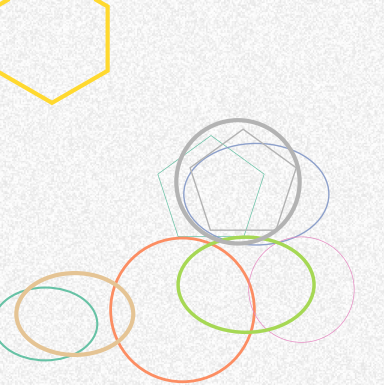[{"shape": "pentagon", "thickness": 0.5, "radius": 0.73, "center": [0.548, 0.503]}, {"shape": "oval", "thickness": 1.5, "radius": 0.68, "center": [0.118, 0.159]}, {"shape": "circle", "thickness": 2, "radius": 0.93, "center": [0.474, 0.195]}, {"shape": "oval", "thickness": 1, "radius": 0.94, "center": [0.666, 0.496]}, {"shape": "circle", "thickness": 0.5, "radius": 0.68, "center": [0.783, 0.248]}, {"shape": "oval", "thickness": 2.5, "radius": 0.88, "center": [0.639, 0.26]}, {"shape": "hexagon", "thickness": 3, "radius": 0.83, "center": [0.135, 0.9]}, {"shape": "oval", "thickness": 3, "radius": 0.76, "center": [0.194, 0.184]}, {"shape": "pentagon", "thickness": 1, "radius": 0.72, "center": [0.632, 0.519]}, {"shape": "circle", "thickness": 3, "radius": 0.8, "center": [0.618, 0.528]}]